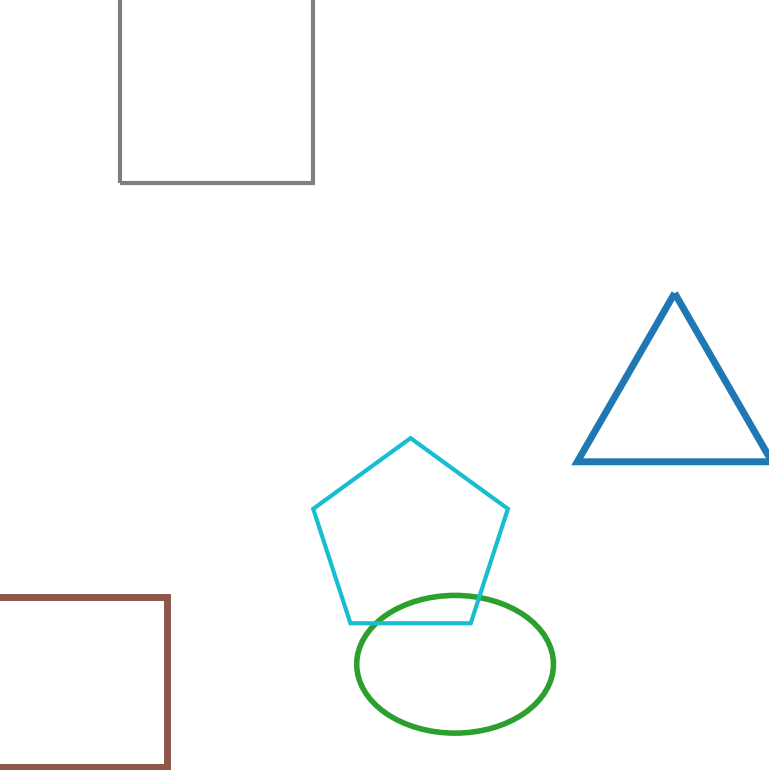[{"shape": "triangle", "thickness": 2.5, "radius": 0.73, "center": [0.876, 0.473]}, {"shape": "oval", "thickness": 2, "radius": 0.64, "center": [0.591, 0.137]}, {"shape": "square", "thickness": 2.5, "radius": 0.55, "center": [0.107, 0.114]}, {"shape": "square", "thickness": 1.5, "radius": 0.63, "center": [0.281, 0.888]}, {"shape": "pentagon", "thickness": 1.5, "radius": 0.66, "center": [0.533, 0.298]}]